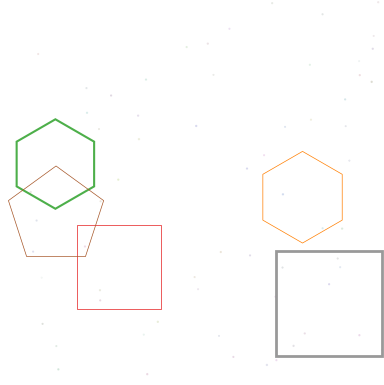[{"shape": "square", "thickness": 0.5, "radius": 0.54, "center": [0.31, 0.307]}, {"shape": "hexagon", "thickness": 1.5, "radius": 0.58, "center": [0.144, 0.574]}, {"shape": "hexagon", "thickness": 0.5, "radius": 0.6, "center": [0.786, 0.488]}, {"shape": "pentagon", "thickness": 0.5, "radius": 0.65, "center": [0.146, 0.439]}, {"shape": "square", "thickness": 2, "radius": 0.69, "center": [0.855, 0.212]}]